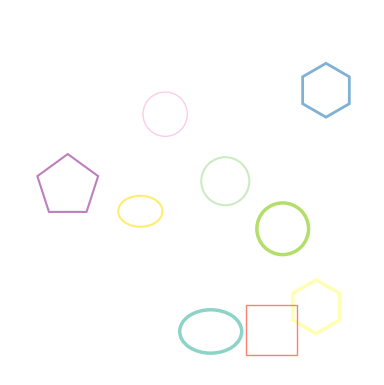[{"shape": "oval", "thickness": 2.5, "radius": 0.4, "center": [0.547, 0.139]}, {"shape": "hexagon", "thickness": 2.5, "radius": 0.35, "center": [0.821, 0.203]}, {"shape": "square", "thickness": 1, "radius": 0.33, "center": [0.705, 0.142]}, {"shape": "hexagon", "thickness": 2, "radius": 0.35, "center": [0.847, 0.766]}, {"shape": "circle", "thickness": 2.5, "radius": 0.34, "center": [0.734, 0.406]}, {"shape": "circle", "thickness": 1, "radius": 0.29, "center": [0.429, 0.703]}, {"shape": "pentagon", "thickness": 1.5, "radius": 0.42, "center": [0.176, 0.517]}, {"shape": "circle", "thickness": 1.5, "radius": 0.31, "center": [0.585, 0.529]}, {"shape": "oval", "thickness": 1.5, "radius": 0.29, "center": [0.365, 0.451]}]